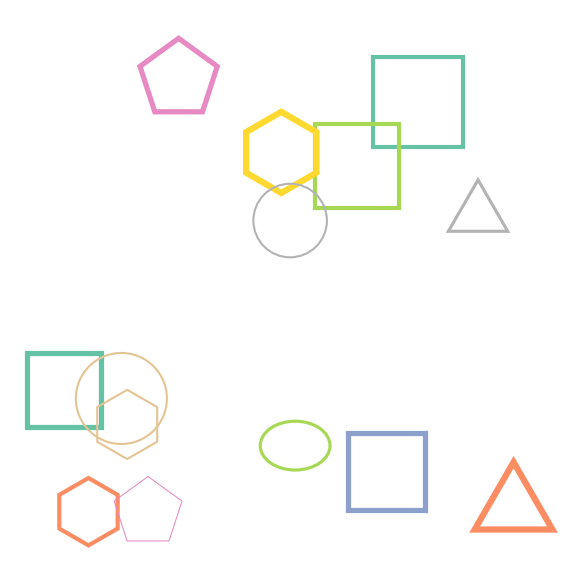[{"shape": "square", "thickness": 2.5, "radius": 0.32, "center": [0.111, 0.323]}, {"shape": "square", "thickness": 2, "radius": 0.39, "center": [0.724, 0.822]}, {"shape": "triangle", "thickness": 3, "radius": 0.39, "center": [0.889, 0.121]}, {"shape": "hexagon", "thickness": 2, "radius": 0.29, "center": [0.153, 0.113]}, {"shape": "square", "thickness": 2.5, "radius": 0.33, "center": [0.67, 0.183]}, {"shape": "pentagon", "thickness": 2.5, "radius": 0.35, "center": [0.309, 0.862]}, {"shape": "pentagon", "thickness": 0.5, "radius": 0.31, "center": [0.256, 0.112]}, {"shape": "oval", "thickness": 1.5, "radius": 0.3, "center": [0.511, 0.228]}, {"shape": "square", "thickness": 2, "radius": 0.36, "center": [0.619, 0.711]}, {"shape": "hexagon", "thickness": 3, "radius": 0.35, "center": [0.487, 0.735]}, {"shape": "circle", "thickness": 1, "radius": 0.39, "center": [0.21, 0.309]}, {"shape": "hexagon", "thickness": 1, "radius": 0.3, "center": [0.22, 0.264]}, {"shape": "triangle", "thickness": 1.5, "radius": 0.3, "center": [0.828, 0.628]}, {"shape": "circle", "thickness": 1, "radius": 0.32, "center": [0.502, 0.617]}]